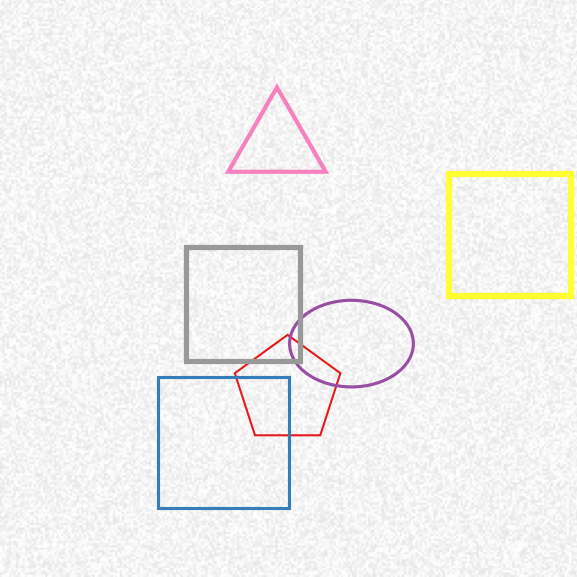[{"shape": "pentagon", "thickness": 1, "radius": 0.48, "center": [0.498, 0.323]}, {"shape": "square", "thickness": 1.5, "radius": 0.57, "center": [0.387, 0.233]}, {"shape": "oval", "thickness": 1.5, "radius": 0.54, "center": [0.609, 0.404]}, {"shape": "square", "thickness": 3, "radius": 0.53, "center": [0.883, 0.592]}, {"shape": "triangle", "thickness": 2, "radius": 0.49, "center": [0.48, 0.75]}, {"shape": "square", "thickness": 2.5, "radius": 0.49, "center": [0.421, 0.472]}]